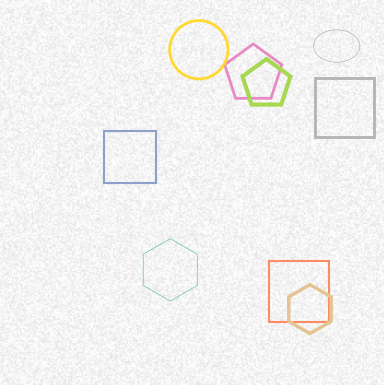[{"shape": "hexagon", "thickness": 0.5, "radius": 0.41, "center": [0.442, 0.299]}, {"shape": "square", "thickness": 1.5, "radius": 0.39, "center": [0.777, 0.243]}, {"shape": "square", "thickness": 1.5, "radius": 0.34, "center": [0.338, 0.592]}, {"shape": "pentagon", "thickness": 2, "radius": 0.39, "center": [0.658, 0.808]}, {"shape": "pentagon", "thickness": 3, "radius": 0.33, "center": [0.692, 0.781]}, {"shape": "circle", "thickness": 2, "radius": 0.38, "center": [0.516, 0.871]}, {"shape": "hexagon", "thickness": 2.5, "radius": 0.32, "center": [0.805, 0.197]}, {"shape": "oval", "thickness": 0.5, "radius": 0.3, "center": [0.874, 0.88]}, {"shape": "square", "thickness": 2, "radius": 0.38, "center": [0.894, 0.72]}]